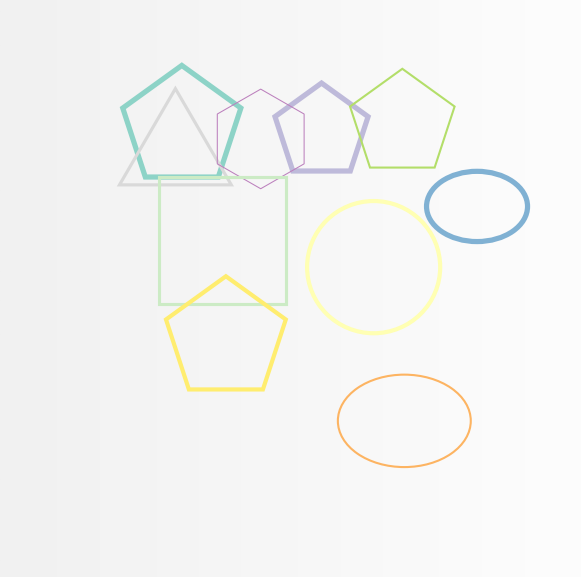[{"shape": "pentagon", "thickness": 2.5, "radius": 0.53, "center": [0.313, 0.779]}, {"shape": "circle", "thickness": 2, "radius": 0.57, "center": [0.643, 0.537]}, {"shape": "pentagon", "thickness": 2.5, "radius": 0.42, "center": [0.553, 0.771]}, {"shape": "oval", "thickness": 2.5, "radius": 0.43, "center": [0.821, 0.642]}, {"shape": "oval", "thickness": 1, "radius": 0.57, "center": [0.696, 0.27]}, {"shape": "pentagon", "thickness": 1, "radius": 0.47, "center": [0.692, 0.785]}, {"shape": "triangle", "thickness": 1.5, "radius": 0.56, "center": [0.302, 0.735]}, {"shape": "hexagon", "thickness": 0.5, "radius": 0.43, "center": [0.449, 0.759]}, {"shape": "square", "thickness": 1.5, "radius": 0.55, "center": [0.383, 0.582]}, {"shape": "pentagon", "thickness": 2, "radius": 0.54, "center": [0.389, 0.412]}]